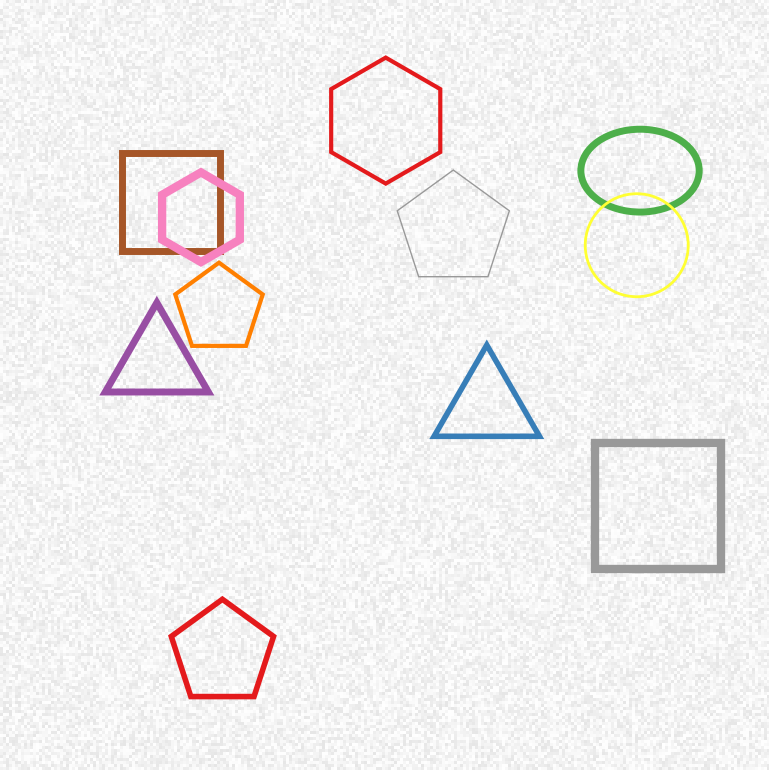[{"shape": "hexagon", "thickness": 1.5, "radius": 0.41, "center": [0.501, 0.843]}, {"shape": "pentagon", "thickness": 2, "radius": 0.35, "center": [0.289, 0.152]}, {"shape": "triangle", "thickness": 2, "radius": 0.4, "center": [0.632, 0.473]}, {"shape": "oval", "thickness": 2.5, "radius": 0.38, "center": [0.831, 0.778]}, {"shape": "triangle", "thickness": 2.5, "radius": 0.39, "center": [0.204, 0.53]}, {"shape": "pentagon", "thickness": 1.5, "radius": 0.3, "center": [0.284, 0.599]}, {"shape": "circle", "thickness": 1, "radius": 0.33, "center": [0.827, 0.682]}, {"shape": "square", "thickness": 2.5, "radius": 0.32, "center": [0.222, 0.738]}, {"shape": "hexagon", "thickness": 3, "radius": 0.29, "center": [0.261, 0.718]}, {"shape": "square", "thickness": 3, "radius": 0.41, "center": [0.855, 0.343]}, {"shape": "pentagon", "thickness": 0.5, "radius": 0.38, "center": [0.589, 0.703]}]